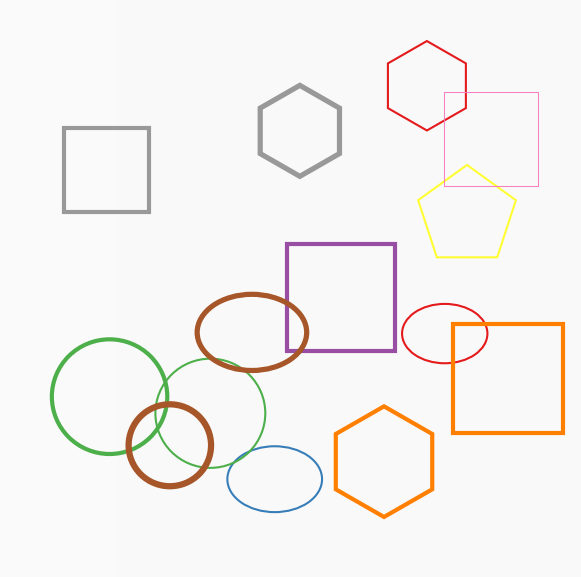[{"shape": "hexagon", "thickness": 1, "radius": 0.39, "center": [0.734, 0.851]}, {"shape": "oval", "thickness": 1, "radius": 0.37, "center": [0.765, 0.422]}, {"shape": "oval", "thickness": 1, "radius": 0.41, "center": [0.473, 0.169]}, {"shape": "circle", "thickness": 2, "radius": 0.5, "center": [0.189, 0.312]}, {"shape": "circle", "thickness": 1, "radius": 0.47, "center": [0.362, 0.284]}, {"shape": "square", "thickness": 2, "radius": 0.46, "center": [0.587, 0.484]}, {"shape": "hexagon", "thickness": 2, "radius": 0.48, "center": [0.661, 0.2]}, {"shape": "square", "thickness": 2, "radius": 0.47, "center": [0.874, 0.344]}, {"shape": "pentagon", "thickness": 1, "radius": 0.44, "center": [0.803, 0.625]}, {"shape": "circle", "thickness": 3, "radius": 0.35, "center": [0.292, 0.228]}, {"shape": "oval", "thickness": 2.5, "radius": 0.47, "center": [0.433, 0.424]}, {"shape": "square", "thickness": 0.5, "radius": 0.4, "center": [0.845, 0.759]}, {"shape": "square", "thickness": 2, "radius": 0.36, "center": [0.183, 0.705]}, {"shape": "hexagon", "thickness": 2.5, "radius": 0.39, "center": [0.516, 0.773]}]